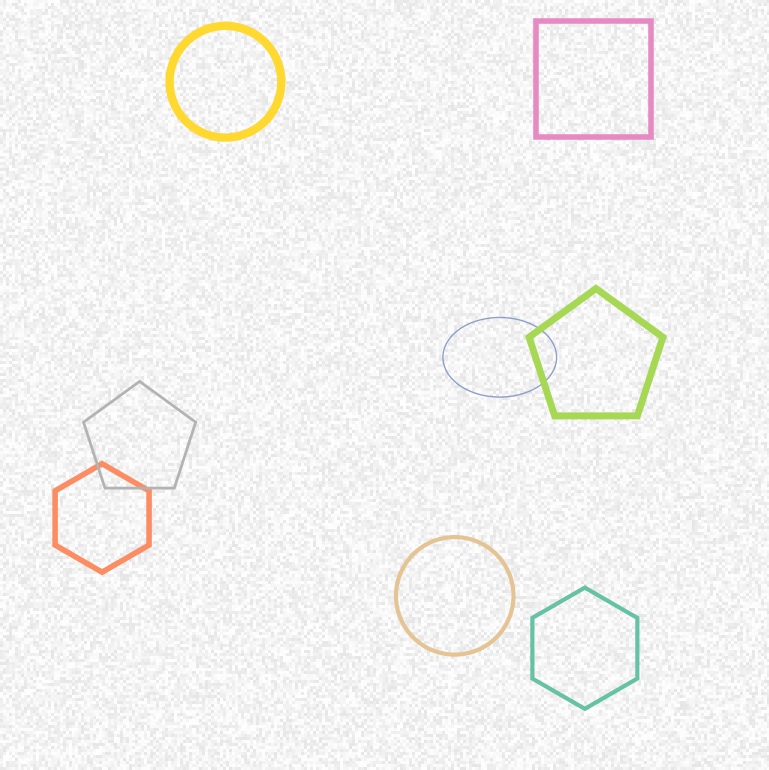[{"shape": "hexagon", "thickness": 1.5, "radius": 0.39, "center": [0.76, 0.158]}, {"shape": "hexagon", "thickness": 2, "radius": 0.35, "center": [0.133, 0.327]}, {"shape": "oval", "thickness": 0.5, "radius": 0.37, "center": [0.649, 0.536]}, {"shape": "square", "thickness": 2, "radius": 0.37, "center": [0.771, 0.897]}, {"shape": "pentagon", "thickness": 2.5, "radius": 0.46, "center": [0.774, 0.534]}, {"shape": "circle", "thickness": 3, "radius": 0.36, "center": [0.293, 0.894]}, {"shape": "circle", "thickness": 1.5, "radius": 0.38, "center": [0.591, 0.226]}, {"shape": "pentagon", "thickness": 1, "radius": 0.38, "center": [0.181, 0.428]}]